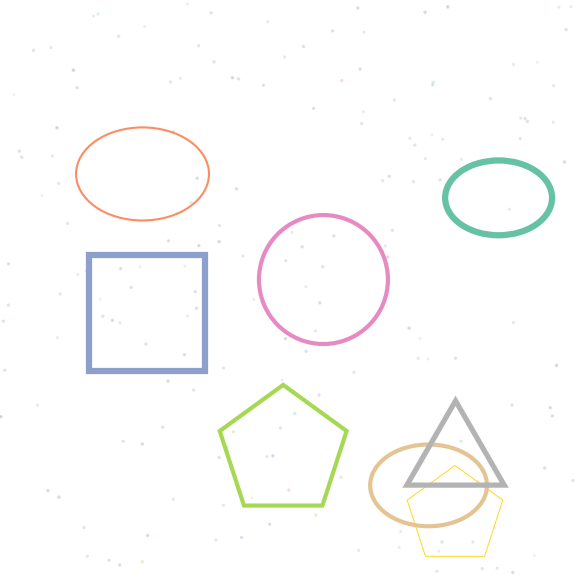[{"shape": "oval", "thickness": 3, "radius": 0.46, "center": [0.863, 0.657]}, {"shape": "oval", "thickness": 1, "radius": 0.58, "center": [0.247, 0.698]}, {"shape": "square", "thickness": 3, "radius": 0.5, "center": [0.255, 0.457]}, {"shape": "circle", "thickness": 2, "radius": 0.56, "center": [0.56, 0.515]}, {"shape": "pentagon", "thickness": 2, "radius": 0.58, "center": [0.49, 0.217]}, {"shape": "pentagon", "thickness": 0.5, "radius": 0.44, "center": [0.788, 0.106]}, {"shape": "oval", "thickness": 2, "radius": 0.51, "center": [0.742, 0.159]}, {"shape": "triangle", "thickness": 2.5, "radius": 0.49, "center": [0.789, 0.208]}]